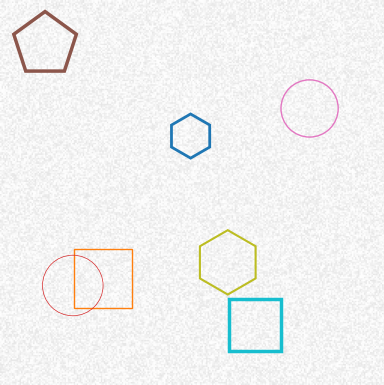[{"shape": "hexagon", "thickness": 2, "radius": 0.29, "center": [0.495, 0.647]}, {"shape": "square", "thickness": 1, "radius": 0.38, "center": [0.266, 0.277]}, {"shape": "circle", "thickness": 0.5, "radius": 0.39, "center": [0.189, 0.258]}, {"shape": "pentagon", "thickness": 2.5, "radius": 0.43, "center": [0.117, 0.885]}, {"shape": "circle", "thickness": 1, "radius": 0.37, "center": [0.804, 0.718]}, {"shape": "hexagon", "thickness": 1.5, "radius": 0.42, "center": [0.592, 0.319]}, {"shape": "square", "thickness": 2.5, "radius": 0.34, "center": [0.662, 0.156]}]